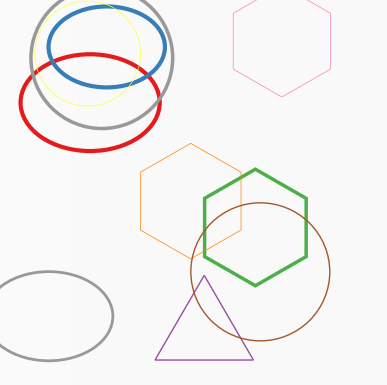[{"shape": "oval", "thickness": 3, "radius": 0.9, "center": [0.233, 0.733]}, {"shape": "oval", "thickness": 3, "radius": 0.75, "center": [0.275, 0.878]}, {"shape": "hexagon", "thickness": 2.5, "radius": 0.76, "center": [0.659, 0.409]}, {"shape": "triangle", "thickness": 1, "radius": 0.73, "center": [0.527, 0.138]}, {"shape": "hexagon", "thickness": 0.5, "radius": 0.75, "center": [0.492, 0.478]}, {"shape": "circle", "thickness": 0.5, "radius": 0.68, "center": [0.226, 0.861]}, {"shape": "circle", "thickness": 1, "radius": 0.9, "center": [0.672, 0.294]}, {"shape": "hexagon", "thickness": 0.5, "radius": 0.72, "center": [0.727, 0.893]}, {"shape": "circle", "thickness": 2.5, "radius": 0.91, "center": [0.263, 0.849]}, {"shape": "oval", "thickness": 2, "radius": 0.83, "center": [0.126, 0.179]}]